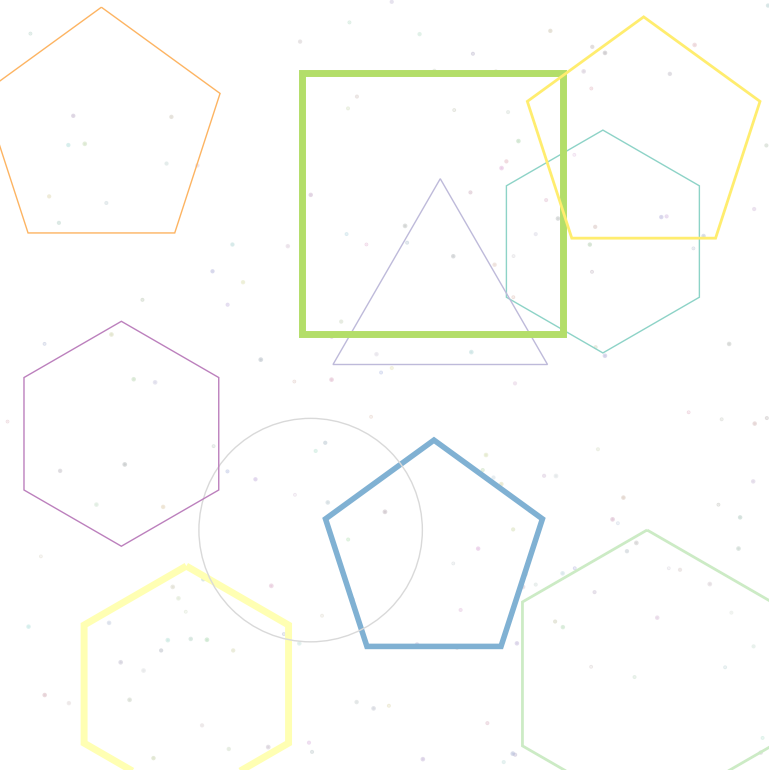[{"shape": "hexagon", "thickness": 0.5, "radius": 0.72, "center": [0.783, 0.686]}, {"shape": "hexagon", "thickness": 2.5, "radius": 0.77, "center": [0.242, 0.112]}, {"shape": "triangle", "thickness": 0.5, "radius": 0.8, "center": [0.572, 0.607]}, {"shape": "pentagon", "thickness": 2, "radius": 0.74, "center": [0.564, 0.28]}, {"shape": "pentagon", "thickness": 0.5, "radius": 0.81, "center": [0.132, 0.829]}, {"shape": "square", "thickness": 2.5, "radius": 0.85, "center": [0.562, 0.736]}, {"shape": "circle", "thickness": 0.5, "radius": 0.73, "center": [0.403, 0.312]}, {"shape": "hexagon", "thickness": 0.5, "radius": 0.73, "center": [0.158, 0.437]}, {"shape": "hexagon", "thickness": 1, "radius": 0.93, "center": [0.84, 0.125]}, {"shape": "pentagon", "thickness": 1, "radius": 0.79, "center": [0.836, 0.819]}]